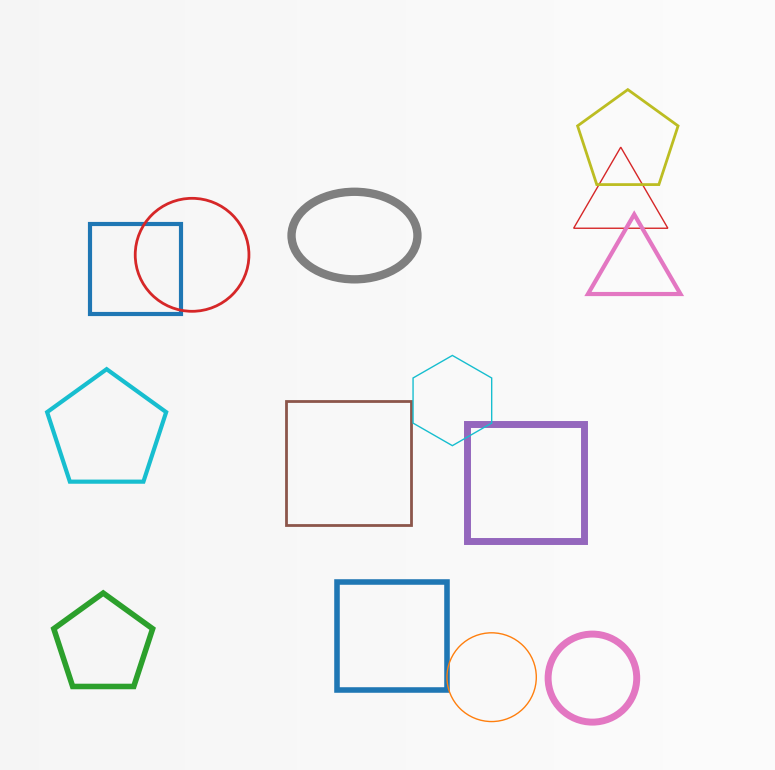[{"shape": "square", "thickness": 2, "radius": 0.35, "center": [0.506, 0.174]}, {"shape": "square", "thickness": 1.5, "radius": 0.29, "center": [0.175, 0.651]}, {"shape": "circle", "thickness": 0.5, "radius": 0.29, "center": [0.634, 0.121]}, {"shape": "pentagon", "thickness": 2, "radius": 0.34, "center": [0.133, 0.163]}, {"shape": "triangle", "thickness": 0.5, "radius": 0.35, "center": [0.801, 0.739]}, {"shape": "circle", "thickness": 1, "radius": 0.37, "center": [0.248, 0.669]}, {"shape": "square", "thickness": 2.5, "radius": 0.38, "center": [0.678, 0.374]}, {"shape": "square", "thickness": 1, "radius": 0.4, "center": [0.449, 0.399]}, {"shape": "circle", "thickness": 2.5, "radius": 0.29, "center": [0.764, 0.119]}, {"shape": "triangle", "thickness": 1.5, "radius": 0.34, "center": [0.818, 0.653]}, {"shape": "oval", "thickness": 3, "radius": 0.41, "center": [0.457, 0.694]}, {"shape": "pentagon", "thickness": 1, "radius": 0.34, "center": [0.81, 0.815]}, {"shape": "hexagon", "thickness": 0.5, "radius": 0.29, "center": [0.584, 0.48]}, {"shape": "pentagon", "thickness": 1.5, "radius": 0.4, "center": [0.138, 0.44]}]